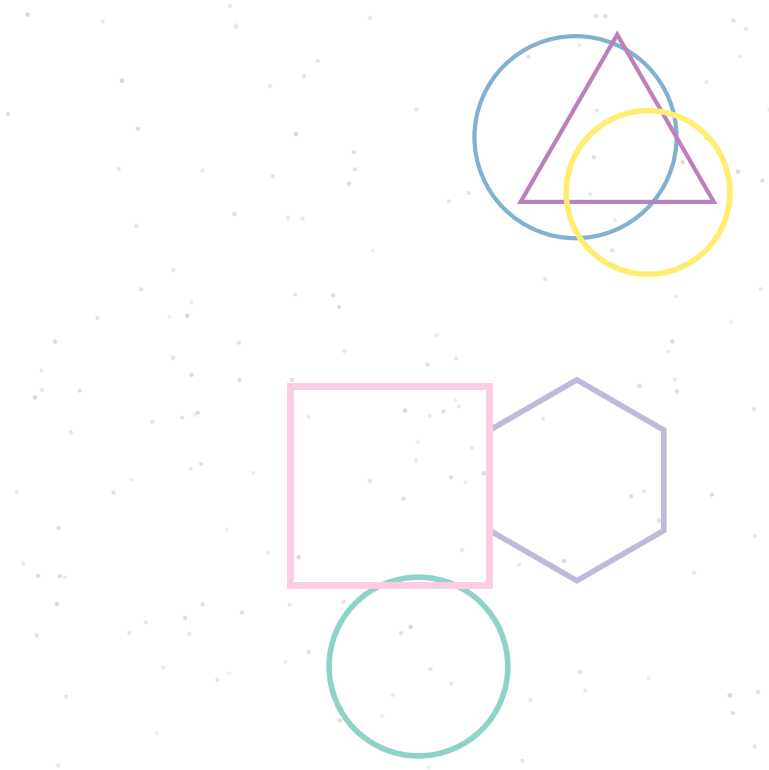[{"shape": "circle", "thickness": 2, "radius": 0.58, "center": [0.543, 0.134]}, {"shape": "hexagon", "thickness": 2, "radius": 0.65, "center": [0.749, 0.376]}, {"shape": "circle", "thickness": 1.5, "radius": 0.66, "center": [0.747, 0.822]}, {"shape": "square", "thickness": 2.5, "radius": 0.65, "center": [0.506, 0.37]}, {"shape": "triangle", "thickness": 1.5, "radius": 0.72, "center": [0.802, 0.81]}, {"shape": "circle", "thickness": 2, "radius": 0.53, "center": [0.842, 0.75]}]